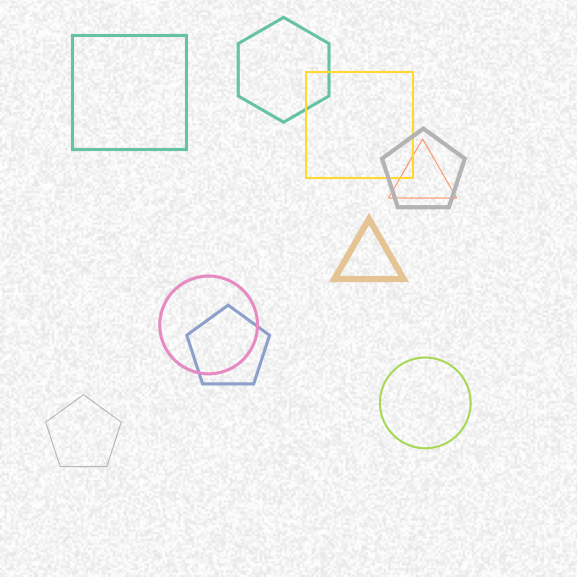[{"shape": "hexagon", "thickness": 1.5, "radius": 0.45, "center": [0.491, 0.878]}, {"shape": "square", "thickness": 1.5, "radius": 0.49, "center": [0.224, 0.84]}, {"shape": "triangle", "thickness": 0.5, "radius": 0.34, "center": [0.732, 0.69]}, {"shape": "pentagon", "thickness": 1.5, "radius": 0.38, "center": [0.395, 0.395]}, {"shape": "circle", "thickness": 1.5, "radius": 0.42, "center": [0.361, 0.436]}, {"shape": "circle", "thickness": 1, "radius": 0.39, "center": [0.736, 0.301]}, {"shape": "square", "thickness": 1, "radius": 0.46, "center": [0.623, 0.782]}, {"shape": "triangle", "thickness": 3, "radius": 0.35, "center": [0.639, 0.551]}, {"shape": "pentagon", "thickness": 2, "radius": 0.38, "center": [0.733, 0.701]}, {"shape": "pentagon", "thickness": 0.5, "radius": 0.34, "center": [0.145, 0.247]}]